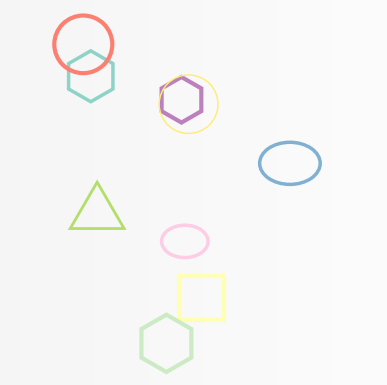[{"shape": "hexagon", "thickness": 2.5, "radius": 0.33, "center": [0.234, 0.802]}, {"shape": "square", "thickness": 3, "radius": 0.29, "center": [0.519, 0.226]}, {"shape": "circle", "thickness": 3, "radius": 0.37, "center": [0.215, 0.885]}, {"shape": "oval", "thickness": 2.5, "radius": 0.39, "center": [0.748, 0.576]}, {"shape": "triangle", "thickness": 2, "radius": 0.4, "center": [0.251, 0.447]}, {"shape": "oval", "thickness": 2.5, "radius": 0.3, "center": [0.477, 0.373]}, {"shape": "hexagon", "thickness": 3, "radius": 0.3, "center": [0.468, 0.741]}, {"shape": "hexagon", "thickness": 3, "radius": 0.37, "center": [0.429, 0.108]}, {"shape": "circle", "thickness": 1, "radius": 0.38, "center": [0.487, 0.729]}]